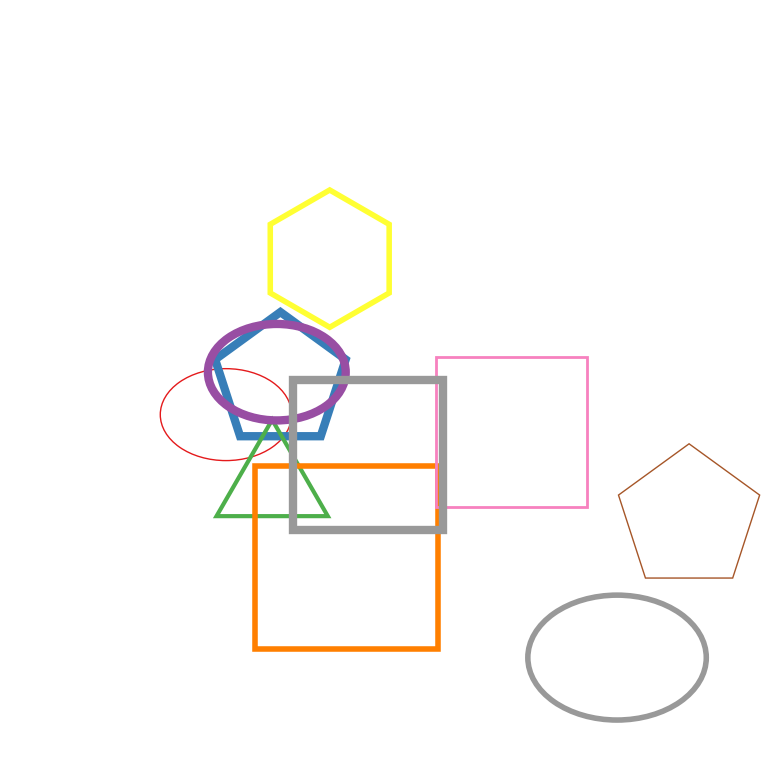[{"shape": "oval", "thickness": 0.5, "radius": 0.43, "center": [0.293, 0.462]}, {"shape": "pentagon", "thickness": 3, "radius": 0.45, "center": [0.364, 0.506]}, {"shape": "triangle", "thickness": 1.5, "radius": 0.42, "center": [0.353, 0.371]}, {"shape": "oval", "thickness": 3, "radius": 0.45, "center": [0.36, 0.517]}, {"shape": "square", "thickness": 2, "radius": 0.6, "center": [0.45, 0.276]}, {"shape": "hexagon", "thickness": 2, "radius": 0.45, "center": [0.428, 0.664]}, {"shape": "pentagon", "thickness": 0.5, "radius": 0.48, "center": [0.895, 0.327]}, {"shape": "square", "thickness": 1, "radius": 0.49, "center": [0.665, 0.439]}, {"shape": "oval", "thickness": 2, "radius": 0.58, "center": [0.801, 0.146]}, {"shape": "square", "thickness": 3, "radius": 0.49, "center": [0.478, 0.409]}]